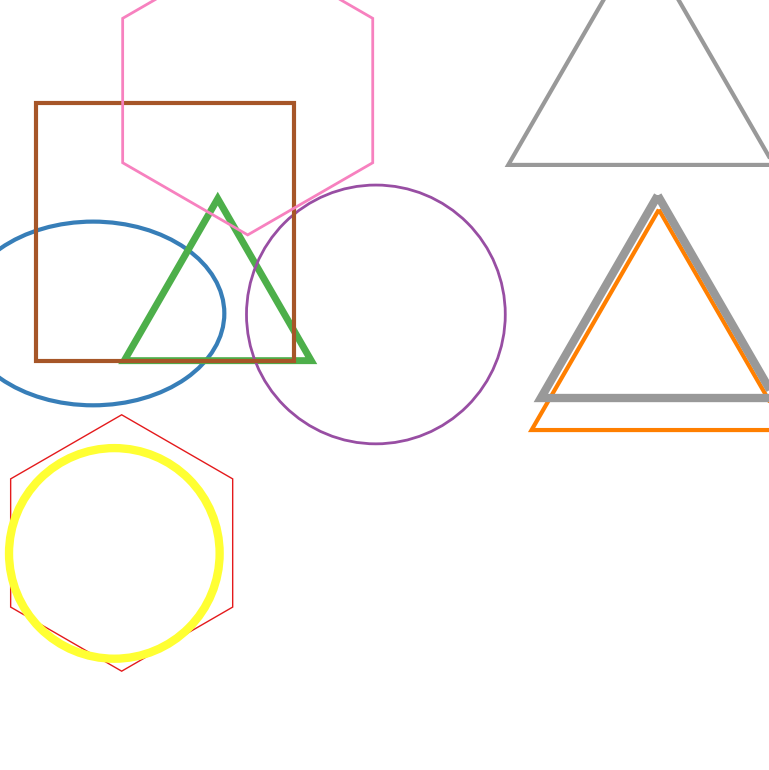[{"shape": "hexagon", "thickness": 0.5, "radius": 0.83, "center": [0.158, 0.295]}, {"shape": "oval", "thickness": 1.5, "radius": 0.85, "center": [0.121, 0.593]}, {"shape": "triangle", "thickness": 2.5, "radius": 0.7, "center": [0.283, 0.602]}, {"shape": "circle", "thickness": 1, "radius": 0.84, "center": [0.488, 0.592]}, {"shape": "triangle", "thickness": 1.5, "radius": 0.95, "center": [0.856, 0.537]}, {"shape": "circle", "thickness": 3, "radius": 0.68, "center": [0.148, 0.281]}, {"shape": "square", "thickness": 1.5, "radius": 0.84, "center": [0.214, 0.699]}, {"shape": "hexagon", "thickness": 1, "radius": 0.94, "center": [0.322, 0.882]}, {"shape": "triangle", "thickness": 3, "radius": 0.88, "center": [0.854, 0.571]}, {"shape": "triangle", "thickness": 1.5, "radius": 1.0, "center": [0.833, 0.885]}]